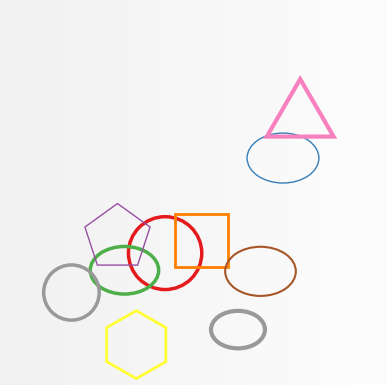[{"shape": "circle", "thickness": 2.5, "radius": 0.47, "center": [0.426, 0.343]}, {"shape": "oval", "thickness": 1, "radius": 0.46, "center": [0.73, 0.589]}, {"shape": "oval", "thickness": 2.5, "radius": 0.44, "center": [0.321, 0.298]}, {"shape": "pentagon", "thickness": 1, "radius": 0.44, "center": [0.303, 0.383]}, {"shape": "square", "thickness": 2, "radius": 0.34, "center": [0.521, 0.374]}, {"shape": "hexagon", "thickness": 2, "radius": 0.44, "center": [0.352, 0.105]}, {"shape": "oval", "thickness": 1.5, "radius": 0.46, "center": [0.672, 0.295]}, {"shape": "triangle", "thickness": 3, "radius": 0.5, "center": [0.775, 0.695]}, {"shape": "oval", "thickness": 3, "radius": 0.35, "center": [0.614, 0.144]}, {"shape": "circle", "thickness": 2.5, "radius": 0.36, "center": [0.184, 0.24]}]